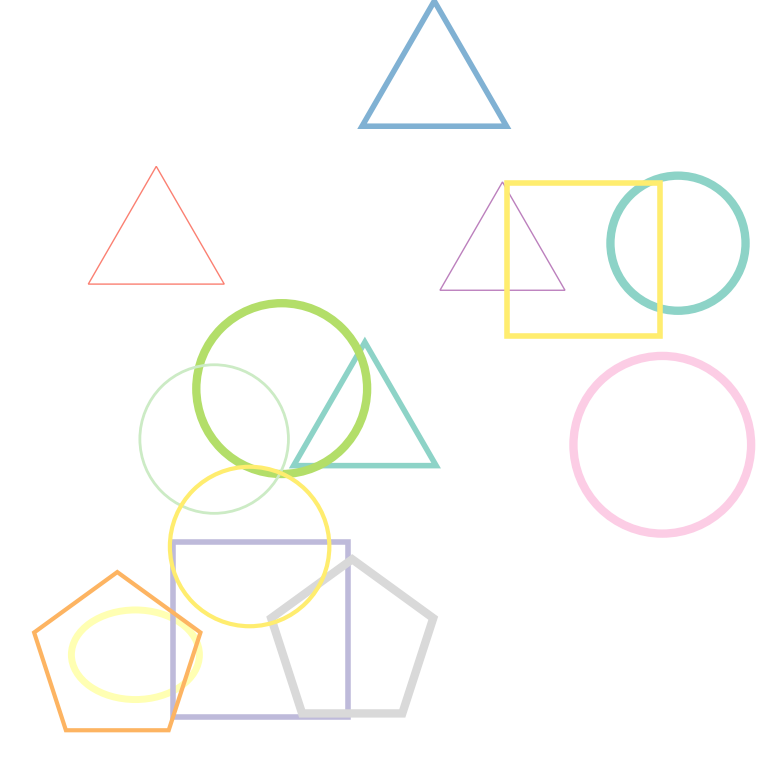[{"shape": "triangle", "thickness": 2, "radius": 0.53, "center": [0.474, 0.449]}, {"shape": "circle", "thickness": 3, "radius": 0.44, "center": [0.881, 0.684]}, {"shape": "oval", "thickness": 2.5, "radius": 0.42, "center": [0.176, 0.15]}, {"shape": "square", "thickness": 2, "radius": 0.57, "center": [0.338, 0.183]}, {"shape": "triangle", "thickness": 0.5, "radius": 0.51, "center": [0.203, 0.682]}, {"shape": "triangle", "thickness": 2, "radius": 0.54, "center": [0.564, 0.89]}, {"shape": "pentagon", "thickness": 1.5, "radius": 0.57, "center": [0.152, 0.143]}, {"shape": "circle", "thickness": 3, "radius": 0.55, "center": [0.366, 0.495]}, {"shape": "circle", "thickness": 3, "radius": 0.58, "center": [0.86, 0.422]}, {"shape": "pentagon", "thickness": 3, "radius": 0.55, "center": [0.457, 0.163]}, {"shape": "triangle", "thickness": 0.5, "radius": 0.47, "center": [0.653, 0.67]}, {"shape": "circle", "thickness": 1, "radius": 0.48, "center": [0.278, 0.43]}, {"shape": "circle", "thickness": 1.5, "radius": 0.52, "center": [0.324, 0.29]}, {"shape": "square", "thickness": 2, "radius": 0.5, "center": [0.758, 0.663]}]